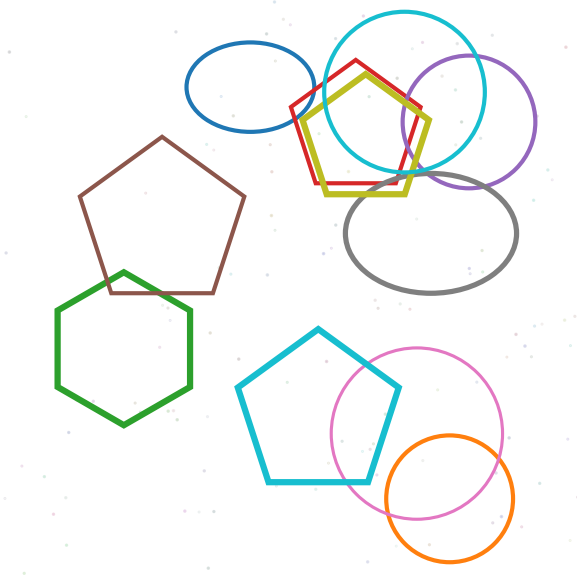[{"shape": "oval", "thickness": 2, "radius": 0.55, "center": [0.434, 0.848]}, {"shape": "circle", "thickness": 2, "radius": 0.55, "center": [0.779, 0.135]}, {"shape": "hexagon", "thickness": 3, "radius": 0.66, "center": [0.214, 0.395]}, {"shape": "pentagon", "thickness": 2, "radius": 0.59, "center": [0.616, 0.777]}, {"shape": "circle", "thickness": 2, "radius": 0.57, "center": [0.812, 0.788]}, {"shape": "pentagon", "thickness": 2, "radius": 0.75, "center": [0.281, 0.613]}, {"shape": "circle", "thickness": 1.5, "radius": 0.74, "center": [0.722, 0.248]}, {"shape": "oval", "thickness": 2.5, "radius": 0.74, "center": [0.746, 0.595]}, {"shape": "pentagon", "thickness": 3, "radius": 0.57, "center": [0.633, 0.756]}, {"shape": "circle", "thickness": 2, "radius": 0.7, "center": [0.7, 0.84]}, {"shape": "pentagon", "thickness": 3, "radius": 0.73, "center": [0.551, 0.283]}]